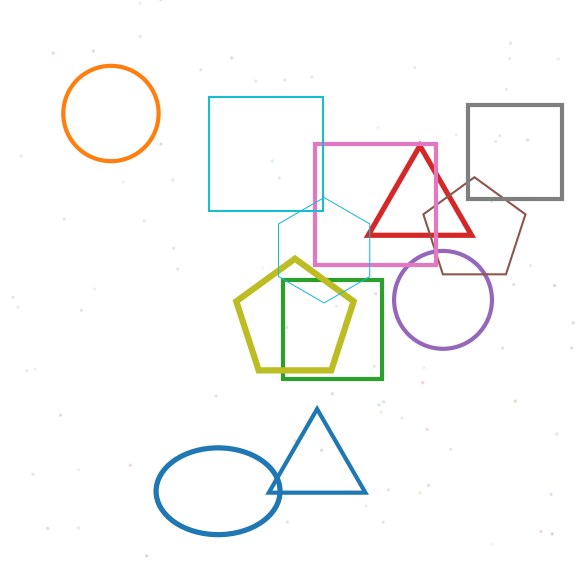[{"shape": "triangle", "thickness": 2, "radius": 0.48, "center": [0.549, 0.194]}, {"shape": "oval", "thickness": 2.5, "radius": 0.54, "center": [0.378, 0.148]}, {"shape": "circle", "thickness": 2, "radius": 0.41, "center": [0.192, 0.803]}, {"shape": "square", "thickness": 2, "radius": 0.43, "center": [0.576, 0.428]}, {"shape": "triangle", "thickness": 2.5, "radius": 0.52, "center": [0.727, 0.643]}, {"shape": "circle", "thickness": 2, "radius": 0.42, "center": [0.767, 0.48]}, {"shape": "pentagon", "thickness": 1, "radius": 0.46, "center": [0.822, 0.599]}, {"shape": "square", "thickness": 2, "radius": 0.52, "center": [0.65, 0.645]}, {"shape": "square", "thickness": 2, "radius": 0.41, "center": [0.891, 0.736]}, {"shape": "pentagon", "thickness": 3, "radius": 0.53, "center": [0.511, 0.444]}, {"shape": "square", "thickness": 1, "radius": 0.5, "center": [0.461, 0.733]}, {"shape": "hexagon", "thickness": 0.5, "radius": 0.46, "center": [0.561, 0.566]}]